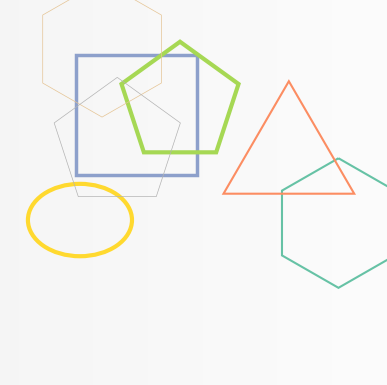[{"shape": "hexagon", "thickness": 1.5, "radius": 0.84, "center": [0.873, 0.421]}, {"shape": "triangle", "thickness": 1.5, "radius": 0.97, "center": [0.745, 0.594]}, {"shape": "square", "thickness": 2.5, "radius": 0.78, "center": [0.352, 0.701]}, {"shape": "pentagon", "thickness": 3, "radius": 0.79, "center": [0.465, 0.733]}, {"shape": "oval", "thickness": 3, "radius": 0.67, "center": [0.206, 0.428]}, {"shape": "hexagon", "thickness": 0.5, "radius": 0.88, "center": [0.263, 0.873]}, {"shape": "pentagon", "thickness": 0.5, "radius": 0.86, "center": [0.303, 0.628]}]